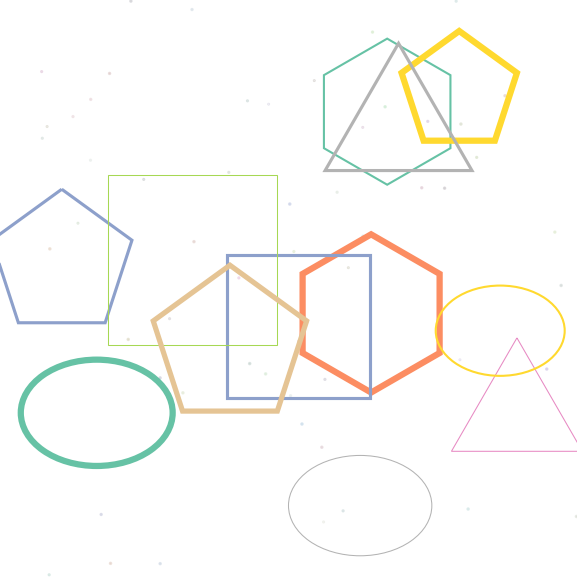[{"shape": "oval", "thickness": 3, "radius": 0.66, "center": [0.167, 0.284]}, {"shape": "hexagon", "thickness": 1, "radius": 0.63, "center": [0.67, 0.806]}, {"shape": "hexagon", "thickness": 3, "radius": 0.68, "center": [0.643, 0.456]}, {"shape": "square", "thickness": 1.5, "radius": 0.62, "center": [0.517, 0.434]}, {"shape": "pentagon", "thickness": 1.5, "radius": 0.64, "center": [0.107, 0.544]}, {"shape": "triangle", "thickness": 0.5, "radius": 0.65, "center": [0.895, 0.283]}, {"shape": "square", "thickness": 0.5, "radius": 0.73, "center": [0.333, 0.549]}, {"shape": "pentagon", "thickness": 3, "radius": 0.52, "center": [0.795, 0.84]}, {"shape": "oval", "thickness": 1, "radius": 0.56, "center": [0.866, 0.426]}, {"shape": "pentagon", "thickness": 2.5, "radius": 0.7, "center": [0.398, 0.4]}, {"shape": "oval", "thickness": 0.5, "radius": 0.62, "center": [0.624, 0.124]}, {"shape": "triangle", "thickness": 1.5, "radius": 0.73, "center": [0.69, 0.777]}]